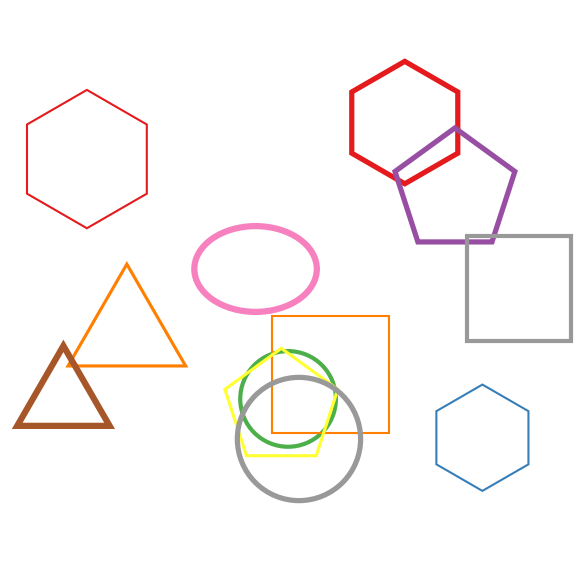[{"shape": "hexagon", "thickness": 2.5, "radius": 0.53, "center": [0.701, 0.787]}, {"shape": "hexagon", "thickness": 1, "radius": 0.6, "center": [0.15, 0.724]}, {"shape": "hexagon", "thickness": 1, "radius": 0.46, "center": [0.835, 0.241]}, {"shape": "circle", "thickness": 2, "radius": 0.41, "center": [0.499, 0.308]}, {"shape": "pentagon", "thickness": 2.5, "radius": 0.55, "center": [0.788, 0.668]}, {"shape": "square", "thickness": 1, "radius": 0.51, "center": [0.572, 0.35]}, {"shape": "triangle", "thickness": 1.5, "radius": 0.59, "center": [0.22, 0.424]}, {"shape": "pentagon", "thickness": 1.5, "radius": 0.51, "center": [0.487, 0.293]}, {"shape": "triangle", "thickness": 3, "radius": 0.46, "center": [0.11, 0.308]}, {"shape": "oval", "thickness": 3, "radius": 0.53, "center": [0.443, 0.533]}, {"shape": "square", "thickness": 2, "radius": 0.45, "center": [0.898, 0.5]}, {"shape": "circle", "thickness": 2.5, "radius": 0.53, "center": [0.518, 0.239]}]